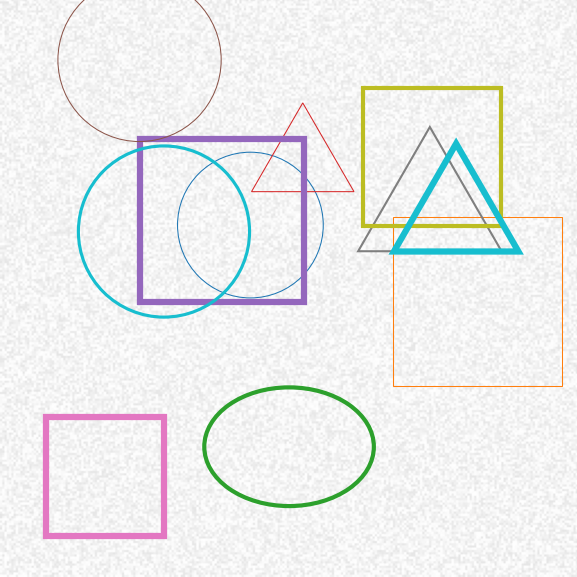[{"shape": "circle", "thickness": 0.5, "radius": 0.63, "center": [0.434, 0.609]}, {"shape": "square", "thickness": 0.5, "radius": 0.73, "center": [0.827, 0.476]}, {"shape": "oval", "thickness": 2, "radius": 0.73, "center": [0.501, 0.226]}, {"shape": "triangle", "thickness": 0.5, "radius": 0.51, "center": [0.524, 0.718]}, {"shape": "square", "thickness": 3, "radius": 0.71, "center": [0.385, 0.618]}, {"shape": "circle", "thickness": 0.5, "radius": 0.71, "center": [0.242, 0.895]}, {"shape": "square", "thickness": 3, "radius": 0.51, "center": [0.182, 0.174]}, {"shape": "triangle", "thickness": 1, "radius": 0.72, "center": [0.744, 0.636]}, {"shape": "square", "thickness": 2, "radius": 0.6, "center": [0.748, 0.727]}, {"shape": "triangle", "thickness": 3, "radius": 0.62, "center": [0.79, 0.626]}, {"shape": "circle", "thickness": 1.5, "radius": 0.74, "center": [0.284, 0.598]}]